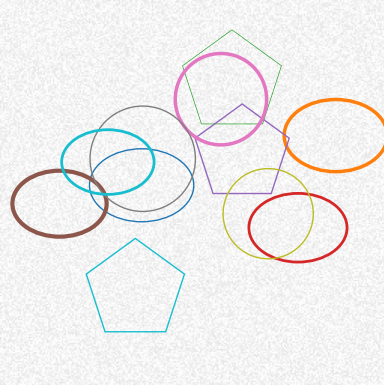[{"shape": "oval", "thickness": 1, "radius": 0.68, "center": [0.368, 0.519]}, {"shape": "oval", "thickness": 2.5, "radius": 0.67, "center": [0.872, 0.648]}, {"shape": "pentagon", "thickness": 0.5, "radius": 0.68, "center": [0.603, 0.787]}, {"shape": "oval", "thickness": 2, "radius": 0.64, "center": [0.774, 0.408]}, {"shape": "pentagon", "thickness": 1, "radius": 0.64, "center": [0.629, 0.601]}, {"shape": "oval", "thickness": 3, "radius": 0.61, "center": [0.155, 0.471]}, {"shape": "circle", "thickness": 2.5, "radius": 0.59, "center": [0.574, 0.742]}, {"shape": "circle", "thickness": 1, "radius": 0.68, "center": [0.371, 0.588]}, {"shape": "circle", "thickness": 1, "radius": 0.59, "center": [0.697, 0.445]}, {"shape": "oval", "thickness": 2, "radius": 0.6, "center": [0.28, 0.579]}, {"shape": "pentagon", "thickness": 1, "radius": 0.67, "center": [0.352, 0.247]}]